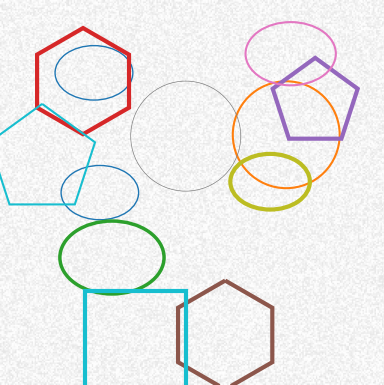[{"shape": "oval", "thickness": 1, "radius": 0.51, "center": [0.244, 0.811]}, {"shape": "oval", "thickness": 1, "radius": 0.5, "center": [0.259, 0.5]}, {"shape": "circle", "thickness": 1.5, "radius": 0.69, "center": [0.743, 0.65]}, {"shape": "oval", "thickness": 2.5, "radius": 0.68, "center": [0.291, 0.331]}, {"shape": "hexagon", "thickness": 3, "radius": 0.69, "center": [0.216, 0.789]}, {"shape": "pentagon", "thickness": 3, "radius": 0.58, "center": [0.819, 0.734]}, {"shape": "hexagon", "thickness": 3, "radius": 0.71, "center": [0.585, 0.13]}, {"shape": "oval", "thickness": 1.5, "radius": 0.59, "center": [0.755, 0.86]}, {"shape": "circle", "thickness": 0.5, "radius": 0.71, "center": [0.482, 0.646]}, {"shape": "oval", "thickness": 3, "radius": 0.52, "center": [0.702, 0.528]}, {"shape": "square", "thickness": 3, "radius": 0.66, "center": [0.352, 0.113]}, {"shape": "pentagon", "thickness": 1.5, "radius": 0.72, "center": [0.11, 0.586]}]